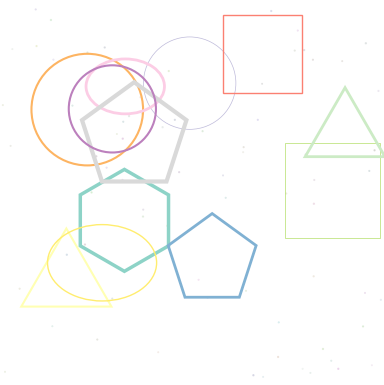[{"shape": "hexagon", "thickness": 2.5, "radius": 0.66, "center": [0.323, 0.428]}, {"shape": "triangle", "thickness": 1.5, "radius": 0.68, "center": [0.172, 0.271]}, {"shape": "circle", "thickness": 0.5, "radius": 0.6, "center": [0.493, 0.784]}, {"shape": "square", "thickness": 1, "radius": 0.51, "center": [0.682, 0.86]}, {"shape": "pentagon", "thickness": 2, "radius": 0.6, "center": [0.551, 0.325]}, {"shape": "circle", "thickness": 1.5, "radius": 0.72, "center": [0.227, 0.715]}, {"shape": "square", "thickness": 0.5, "radius": 0.62, "center": [0.864, 0.505]}, {"shape": "oval", "thickness": 2, "radius": 0.51, "center": [0.325, 0.776]}, {"shape": "pentagon", "thickness": 3, "radius": 0.71, "center": [0.349, 0.644]}, {"shape": "circle", "thickness": 1.5, "radius": 0.57, "center": [0.292, 0.717]}, {"shape": "triangle", "thickness": 2, "radius": 0.6, "center": [0.896, 0.653]}, {"shape": "oval", "thickness": 1, "radius": 0.71, "center": [0.265, 0.317]}]